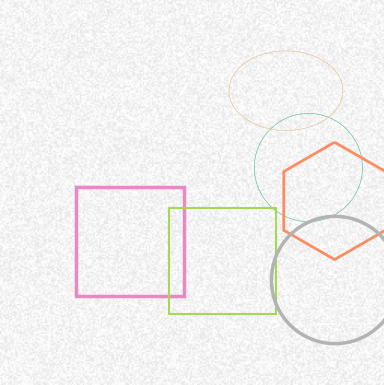[{"shape": "circle", "thickness": 0.5, "radius": 0.7, "center": [0.801, 0.565]}, {"shape": "hexagon", "thickness": 2, "radius": 0.76, "center": [0.869, 0.478]}, {"shape": "square", "thickness": 2.5, "radius": 0.71, "center": [0.337, 0.373]}, {"shape": "square", "thickness": 1.5, "radius": 0.69, "center": [0.577, 0.321]}, {"shape": "oval", "thickness": 0.5, "radius": 0.74, "center": [0.743, 0.764]}, {"shape": "circle", "thickness": 2.5, "radius": 0.83, "center": [0.87, 0.273]}]